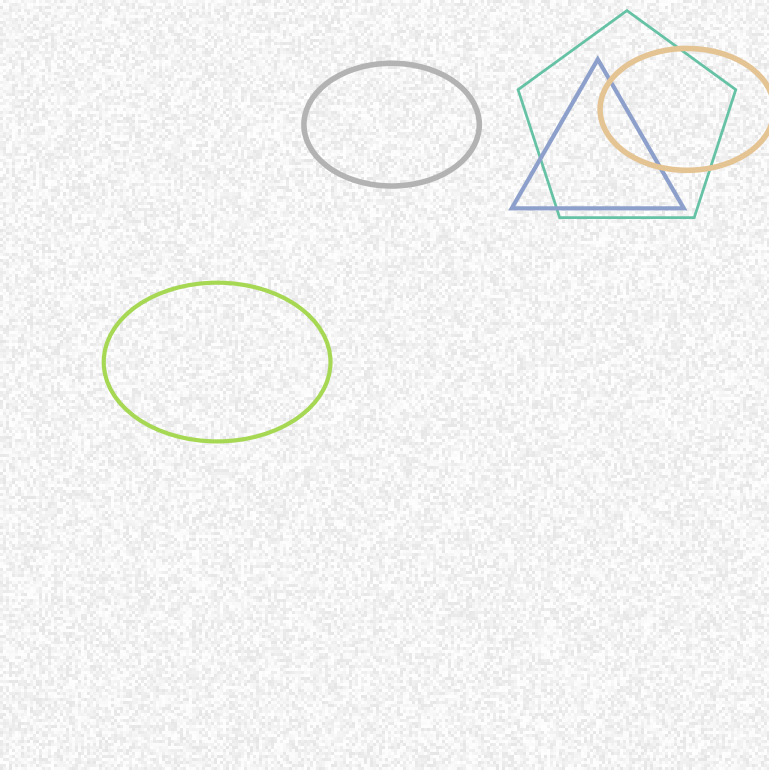[{"shape": "pentagon", "thickness": 1, "radius": 0.74, "center": [0.814, 0.838]}, {"shape": "triangle", "thickness": 1.5, "radius": 0.65, "center": [0.776, 0.794]}, {"shape": "oval", "thickness": 1.5, "radius": 0.74, "center": [0.282, 0.53]}, {"shape": "oval", "thickness": 2, "radius": 0.57, "center": [0.892, 0.858]}, {"shape": "oval", "thickness": 2, "radius": 0.57, "center": [0.509, 0.838]}]